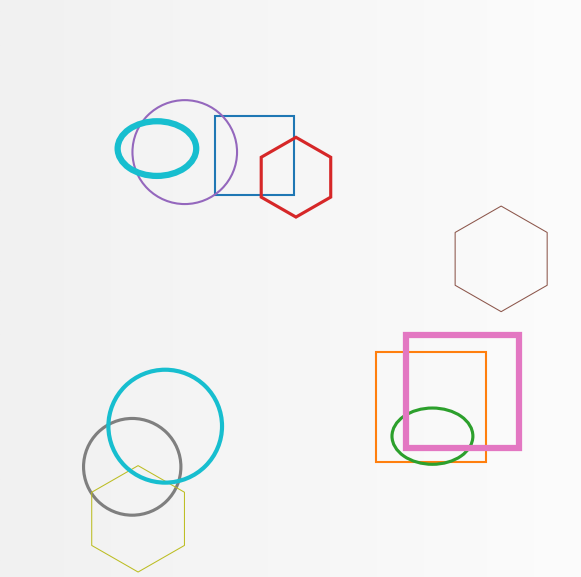[{"shape": "square", "thickness": 1, "radius": 0.34, "center": [0.438, 0.731]}, {"shape": "square", "thickness": 1, "radius": 0.47, "center": [0.742, 0.294]}, {"shape": "oval", "thickness": 1.5, "radius": 0.35, "center": [0.744, 0.244]}, {"shape": "hexagon", "thickness": 1.5, "radius": 0.35, "center": [0.509, 0.692]}, {"shape": "circle", "thickness": 1, "radius": 0.45, "center": [0.318, 0.736]}, {"shape": "hexagon", "thickness": 0.5, "radius": 0.46, "center": [0.862, 0.551]}, {"shape": "square", "thickness": 3, "radius": 0.49, "center": [0.796, 0.321]}, {"shape": "circle", "thickness": 1.5, "radius": 0.42, "center": [0.227, 0.191]}, {"shape": "hexagon", "thickness": 0.5, "radius": 0.46, "center": [0.238, 0.101]}, {"shape": "circle", "thickness": 2, "radius": 0.49, "center": [0.284, 0.261]}, {"shape": "oval", "thickness": 3, "radius": 0.34, "center": [0.27, 0.742]}]